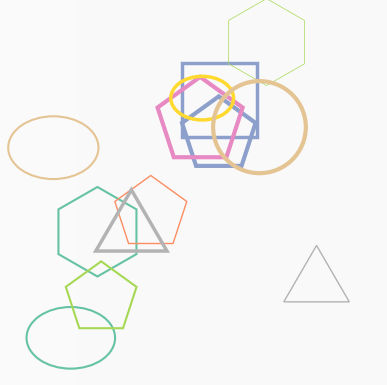[{"shape": "oval", "thickness": 1.5, "radius": 0.57, "center": [0.183, 0.123]}, {"shape": "hexagon", "thickness": 1.5, "radius": 0.58, "center": [0.251, 0.398]}, {"shape": "pentagon", "thickness": 1, "radius": 0.49, "center": [0.389, 0.446]}, {"shape": "square", "thickness": 2.5, "radius": 0.48, "center": [0.566, 0.741]}, {"shape": "pentagon", "thickness": 3, "radius": 0.5, "center": [0.565, 0.65]}, {"shape": "pentagon", "thickness": 3, "radius": 0.58, "center": [0.516, 0.685]}, {"shape": "pentagon", "thickness": 1.5, "radius": 0.48, "center": [0.261, 0.225]}, {"shape": "hexagon", "thickness": 0.5, "radius": 0.56, "center": [0.688, 0.891]}, {"shape": "oval", "thickness": 2.5, "radius": 0.4, "center": [0.522, 0.745]}, {"shape": "oval", "thickness": 1.5, "radius": 0.58, "center": [0.138, 0.616]}, {"shape": "circle", "thickness": 3, "radius": 0.6, "center": [0.67, 0.67]}, {"shape": "triangle", "thickness": 1, "radius": 0.49, "center": [0.817, 0.265]}, {"shape": "triangle", "thickness": 2.5, "radius": 0.53, "center": [0.339, 0.401]}]